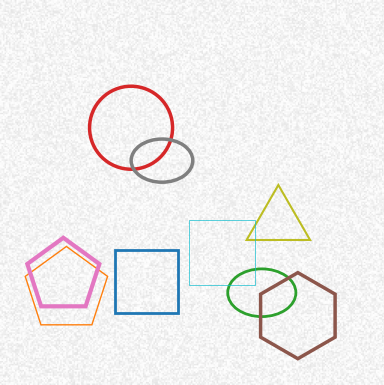[{"shape": "square", "thickness": 2, "radius": 0.41, "center": [0.38, 0.269]}, {"shape": "pentagon", "thickness": 1, "radius": 0.56, "center": [0.172, 0.247]}, {"shape": "oval", "thickness": 2, "radius": 0.44, "center": [0.68, 0.24]}, {"shape": "circle", "thickness": 2.5, "radius": 0.54, "center": [0.34, 0.668]}, {"shape": "hexagon", "thickness": 2.5, "radius": 0.56, "center": [0.774, 0.18]}, {"shape": "pentagon", "thickness": 3, "radius": 0.49, "center": [0.165, 0.284]}, {"shape": "oval", "thickness": 2.5, "radius": 0.4, "center": [0.421, 0.583]}, {"shape": "triangle", "thickness": 1.5, "radius": 0.48, "center": [0.723, 0.424]}, {"shape": "square", "thickness": 0.5, "radius": 0.42, "center": [0.576, 0.344]}]